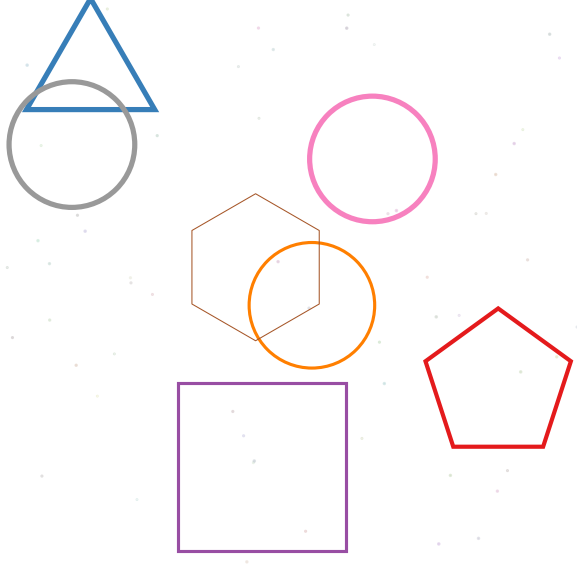[{"shape": "pentagon", "thickness": 2, "radius": 0.66, "center": [0.863, 0.333]}, {"shape": "triangle", "thickness": 2.5, "radius": 0.64, "center": [0.157, 0.873]}, {"shape": "square", "thickness": 1.5, "radius": 0.72, "center": [0.454, 0.19]}, {"shape": "circle", "thickness": 1.5, "radius": 0.54, "center": [0.54, 0.471]}, {"shape": "hexagon", "thickness": 0.5, "radius": 0.64, "center": [0.443, 0.536]}, {"shape": "circle", "thickness": 2.5, "radius": 0.54, "center": [0.645, 0.724]}, {"shape": "circle", "thickness": 2.5, "radius": 0.54, "center": [0.125, 0.749]}]